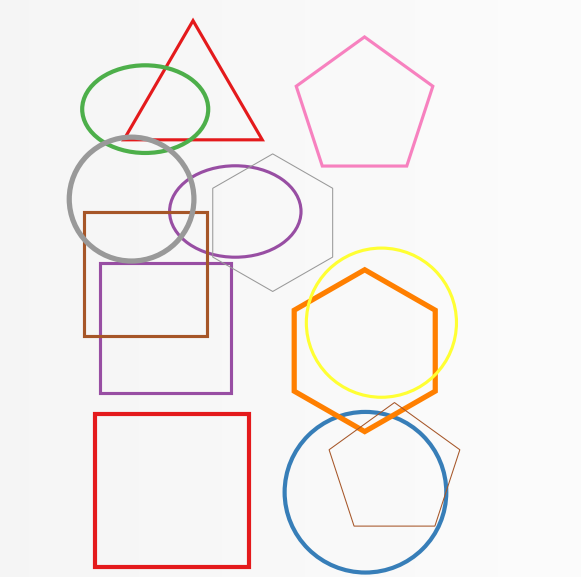[{"shape": "triangle", "thickness": 1.5, "radius": 0.69, "center": [0.332, 0.826]}, {"shape": "square", "thickness": 2, "radius": 0.66, "center": [0.296, 0.15]}, {"shape": "circle", "thickness": 2, "radius": 0.7, "center": [0.629, 0.147]}, {"shape": "oval", "thickness": 2, "radius": 0.54, "center": [0.25, 0.81]}, {"shape": "square", "thickness": 1.5, "radius": 0.56, "center": [0.285, 0.431]}, {"shape": "oval", "thickness": 1.5, "radius": 0.57, "center": [0.405, 0.633]}, {"shape": "hexagon", "thickness": 2.5, "radius": 0.7, "center": [0.627, 0.392]}, {"shape": "circle", "thickness": 1.5, "radius": 0.65, "center": [0.656, 0.44]}, {"shape": "square", "thickness": 1.5, "radius": 0.53, "center": [0.25, 0.525]}, {"shape": "pentagon", "thickness": 0.5, "radius": 0.59, "center": [0.679, 0.184]}, {"shape": "pentagon", "thickness": 1.5, "radius": 0.62, "center": [0.627, 0.812]}, {"shape": "circle", "thickness": 2.5, "radius": 0.54, "center": [0.226, 0.654]}, {"shape": "hexagon", "thickness": 0.5, "radius": 0.6, "center": [0.469, 0.614]}]